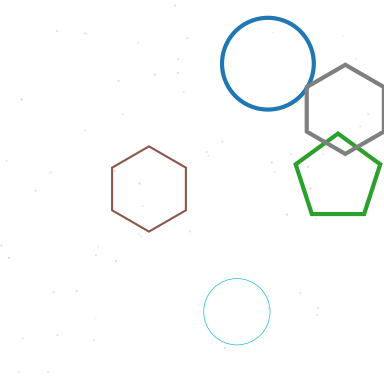[{"shape": "circle", "thickness": 3, "radius": 0.6, "center": [0.696, 0.835]}, {"shape": "pentagon", "thickness": 3, "radius": 0.58, "center": [0.878, 0.538]}, {"shape": "hexagon", "thickness": 1.5, "radius": 0.55, "center": [0.387, 0.509]}, {"shape": "hexagon", "thickness": 3, "radius": 0.58, "center": [0.897, 0.716]}, {"shape": "circle", "thickness": 0.5, "radius": 0.43, "center": [0.615, 0.19]}]